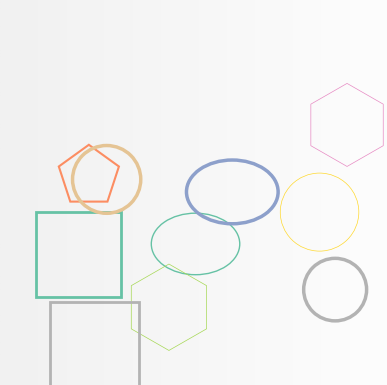[{"shape": "oval", "thickness": 1, "radius": 0.57, "center": [0.505, 0.366]}, {"shape": "square", "thickness": 2, "radius": 0.55, "center": [0.203, 0.339]}, {"shape": "pentagon", "thickness": 1.5, "radius": 0.41, "center": [0.229, 0.542]}, {"shape": "oval", "thickness": 2.5, "radius": 0.59, "center": [0.599, 0.502]}, {"shape": "hexagon", "thickness": 0.5, "radius": 0.54, "center": [0.896, 0.676]}, {"shape": "hexagon", "thickness": 0.5, "radius": 0.56, "center": [0.436, 0.202]}, {"shape": "circle", "thickness": 0.5, "radius": 0.51, "center": [0.825, 0.449]}, {"shape": "circle", "thickness": 2.5, "radius": 0.44, "center": [0.275, 0.534]}, {"shape": "circle", "thickness": 2.5, "radius": 0.41, "center": [0.865, 0.248]}, {"shape": "square", "thickness": 2, "radius": 0.57, "center": [0.243, 0.1]}]